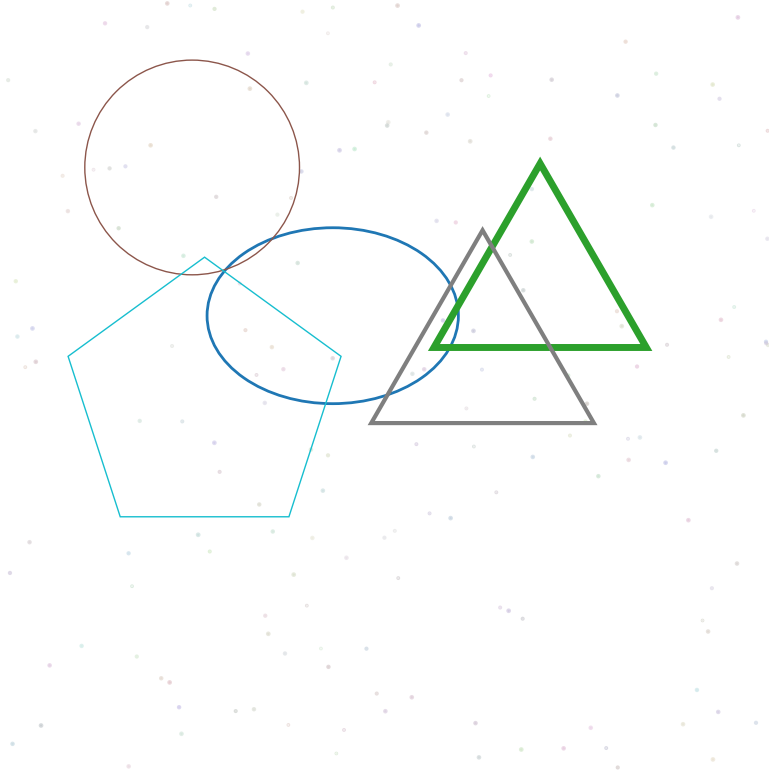[{"shape": "oval", "thickness": 1, "radius": 0.82, "center": [0.432, 0.59]}, {"shape": "triangle", "thickness": 2.5, "radius": 0.8, "center": [0.701, 0.628]}, {"shape": "circle", "thickness": 0.5, "radius": 0.7, "center": [0.25, 0.783]}, {"shape": "triangle", "thickness": 1.5, "radius": 0.83, "center": [0.627, 0.534]}, {"shape": "pentagon", "thickness": 0.5, "radius": 0.93, "center": [0.266, 0.48]}]